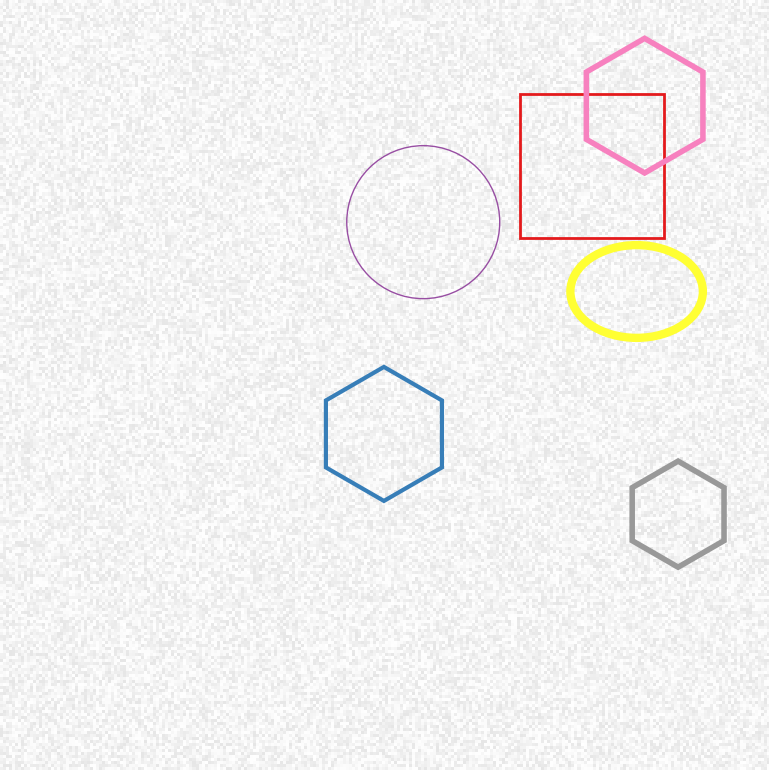[{"shape": "square", "thickness": 1, "radius": 0.47, "center": [0.769, 0.785]}, {"shape": "hexagon", "thickness": 1.5, "radius": 0.44, "center": [0.499, 0.436]}, {"shape": "circle", "thickness": 0.5, "radius": 0.5, "center": [0.55, 0.711]}, {"shape": "oval", "thickness": 3, "radius": 0.43, "center": [0.827, 0.621]}, {"shape": "hexagon", "thickness": 2, "radius": 0.44, "center": [0.837, 0.863]}, {"shape": "hexagon", "thickness": 2, "radius": 0.34, "center": [0.881, 0.332]}]